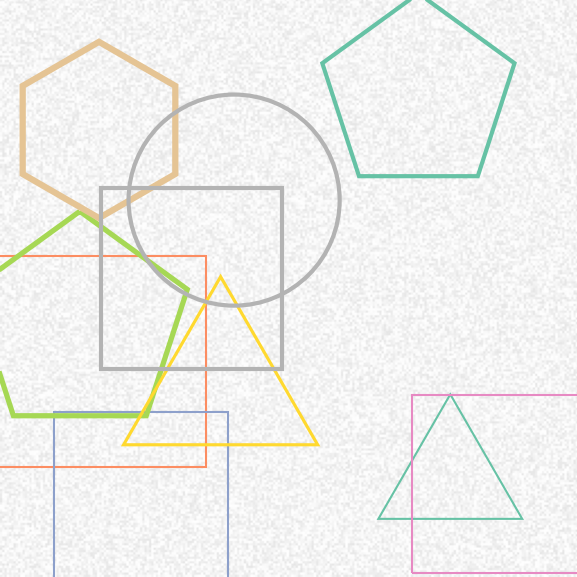[{"shape": "triangle", "thickness": 1, "radius": 0.72, "center": [0.78, 0.173]}, {"shape": "pentagon", "thickness": 2, "radius": 0.87, "center": [0.725, 0.836]}, {"shape": "square", "thickness": 1, "radius": 0.92, "center": [0.173, 0.373]}, {"shape": "square", "thickness": 1, "radius": 0.75, "center": [0.244, 0.135]}, {"shape": "square", "thickness": 1, "radius": 0.77, "center": [0.867, 0.161]}, {"shape": "pentagon", "thickness": 2.5, "radius": 0.98, "center": [0.138, 0.438]}, {"shape": "triangle", "thickness": 1.5, "radius": 0.97, "center": [0.382, 0.326]}, {"shape": "hexagon", "thickness": 3, "radius": 0.76, "center": [0.171, 0.774]}, {"shape": "square", "thickness": 2, "radius": 0.78, "center": [0.331, 0.517]}, {"shape": "circle", "thickness": 2, "radius": 0.91, "center": [0.405, 0.653]}]